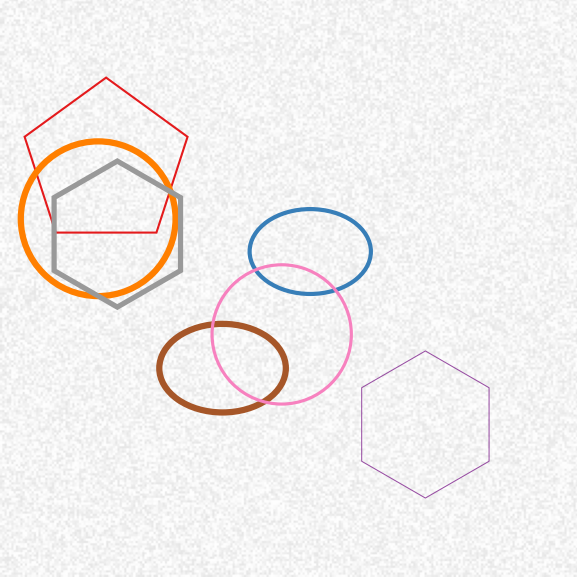[{"shape": "pentagon", "thickness": 1, "radius": 0.74, "center": [0.184, 0.716]}, {"shape": "oval", "thickness": 2, "radius": 0.52, "center": [0.537, 0.564]}, {"shape": "hexagon", "thickness": 0.5, "radius": 0.64, "center": [0.737, 0.264]}, {"shape": "circle", "thickness": 3, "radius": 0.67, "center": [0.17, 0.62]}, {"shape": "oval", "thickness": 3, "radius": 0.55, "center": [0.385, 0.362]}, {"shape": "circle", "thickness": 1.5, "radius": 0.6, "center": [0.488, 0.42]}, {"shape": "hexagon", "thickness": 2.5, "radius": 0.63, "center": [0.203, 0.594]}]